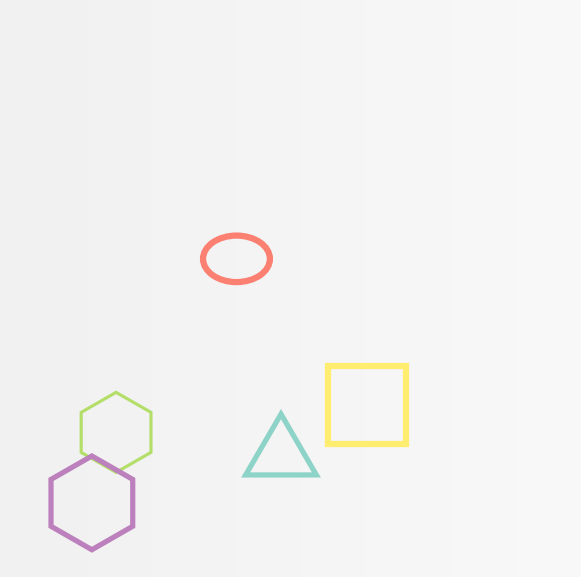[{"shape": "triangle", "thickness": 2.5, "radius": 0.35, "center": [0.483, 0.212]}, {"shape": "oval", "thickness": 3, "radius": 0.29, "center": [0.407, 0.551]}, {"shape": "hexagon", "thickness": 1.5, "radius": 0.35, "center": [0.2, 0.25]}, {"shape": "hexagon", "thickness": 2.5, "radius": 0.41, "center": [0.158, 0.128]}, {"shape": "square", "thickness": 3, "radius": 0.33, "center": [0.632, 0.298]}]